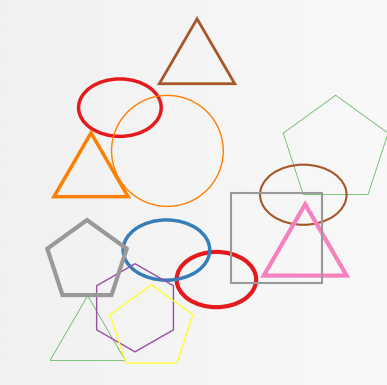[{"shape": "oval", "thickness": 2.5, "radius": 0.53, "center": [0.309, 0.72]}, {"shape": "oval", "thickness": 3, "radius": 0.51, "center": [0.558, 0.274]}, {"shape": "oval", "thickness": 2.5, "radius": 0.56, "center": [0.429, 0.351]}, {"shape": "triangle", "thickness": 0.5, "radius": 0.56, "center": [0.226, 0.12]}, {"shape": "pentagon", "thickness": 0.5, "radius": 0.71, "center": [0.866, 0.61]}, {"shape": "hexagon", "thickness": 1, "radius": 0.57, "center": [0.348, 0.201]}, {"shape": "triangle", "thickness": 2.5, "radius": 0.55, "center": [0.235, 0.544]}, {"shape": "circle", "thickness": 1, "radius": 0.72, "center": [0.432, 0.608]}, {"shape": "pentagon", "thickness": 1, "radius": 0.56, "center": [0.391, 0.148]}, {"shape": "oval", "thickness": 1.5, "radius": 0.56, "center": [0.783, 0.494]}, {"shape": "triangle", "thickness": 2, "radius": 0.56, "center": [0.509, 0.839]}, {"shape": "triangle", "thickness": 3, "radius": 0.62, "center": [0.788, 0.346]}, {"shape": "pentagon", "thickness": 3, "radius": 0.54, "center": [0.225, 0.321]}, {"shape": "square", "thickness": 1.5, "radius": 0.59, "center": [0.713, 0.383]}]